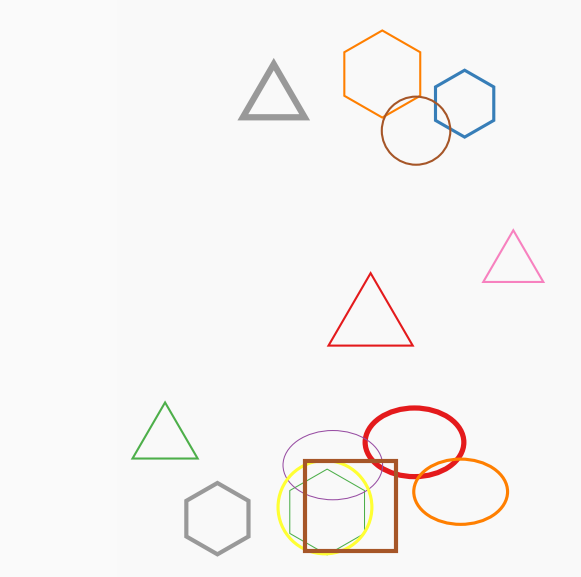[{"shape": "oval", "thickness": 2.5, "radius": 0.42, "center": [0.713, 0.233]}, {"shape": "triangle", "thickness": 1, "radius": 0.42, "center": [0.638, 0.443]}, {"shape": "hexagon", "thickness": 1.5, "radius": 0.29, "center": [0.799, 0.82]}, {"shape": "triangle", "thickness": 1, "radius": 0.32, "center": [0.284, 0.238]}, {"shape": "hexagon", "thickness": 0.5, "radius": 0.37, "center": [0.563, 0.113]}, {"shape": "oval", "thickness": 0.5, "radius": 0.43, "center": [0.573, 0.194]}, {"shape": "hexagon", "thickness": 1, "radius": 0.38, "center": [0.658, 0.871]}, {"shape": "oval", "thickness": 1.5, "radius": 0.4, "center": [0.793, 0.148]}, {"shape": "circle", "thickness": 1.5, "radius": 0.4, "center": [0.559, 0.121]}, {"shape": "square", "thickness": 2, "radius": 0.39, "center": [0.604, 0.123]}, {"shape": "circle", "thickness": 1, "radius": 0.29, "center": [0.716, 0.773]}, {"shape": "triangle", "thickness": 1, "radius": 0.3, "center": [0.883, 0.541]}, {"shape": "triangle", "thickness": 3, "radius": 0.31, "center": [0.471, 0.827]}, {"shape": "hexagon", "thickness": 2, "radius": 0.31, "center": [0.374, 0.101]}]